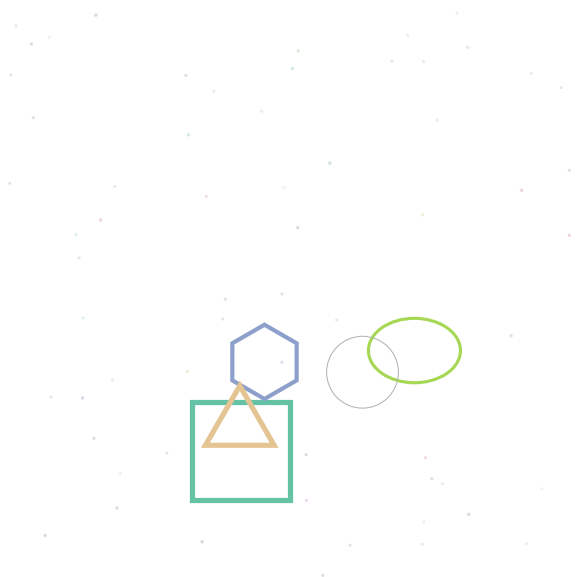[{"shape": "square", "thickness": 2.5, "radius": 0.43, "center": [0.418, 0.218]}, {"shape": "hexagon", "thickness": 2, "radius": 0.32, "center": [0.458, 0.373]}, {"shape": "oval", "thickness": 1.5, "radius": 0.4, "center": [0.718, 0.392]}, {"shape": "triangle", "thickness": 2.5, "radius": 0.34, "center": [0.415, 0.262]}, {"shape": "circle", "thickness": 0.5, "radius": 0.31, "center": [0.628, 0.355]}]